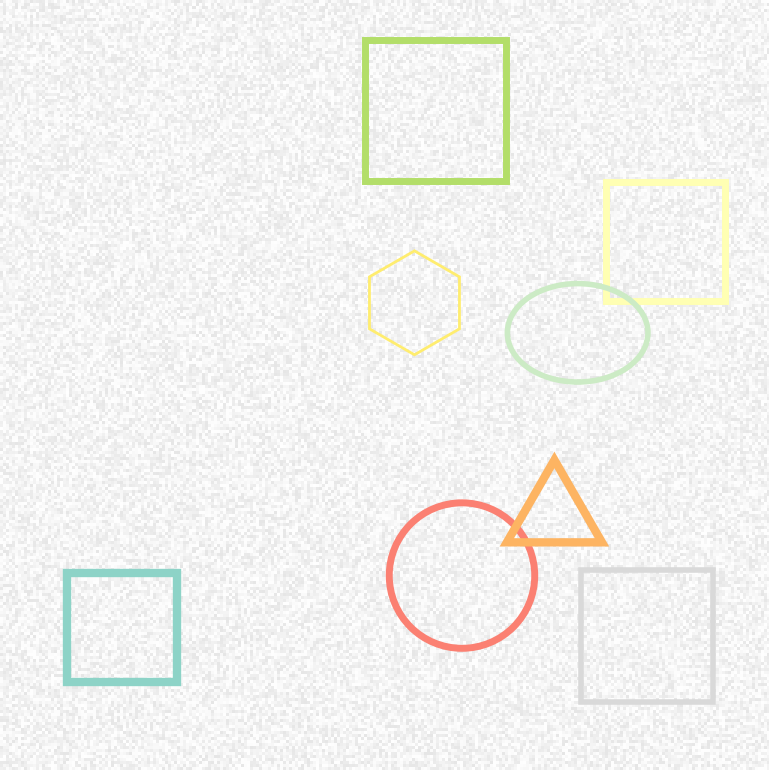[{"shape": "square", "thickness": 3, "radius": 0.36, "center": [0.159, 0.185]}, {"shape": "square", "thickness": 2.5, "radius": 0.39, "center": [0.864, 0.686]}, {"shape": "circle", "thickness": 2.5, "radius": 0.47, "center": [0.6, 0.253]}, {"shape": "triangle", "thickness": 3, "radius": 0.36, "center": [0.72, 0.331]}, {"shape": "square", "thickness": 2.5, "radius": 0.46, "center": [0.565, 0.856]}, {"shape": "square", "thickness": 2, "radius": 0.43, "center": [0.841, 0.175]}, {"shape": "oval", "thickness": 2, "radius": 0.46, "center": [0.75, 0.568]}, {"shape": "hexagon", "thickness": 1, "radius": 0.34, "center": [0.538, 0.607]}]